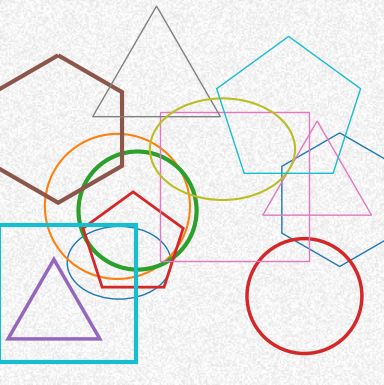[{"shape": "oval", "thickness": 1, "radius": 0.67, "center": [0.309, 0.318]}, {"shape": "hexagon", "thickness": 1, "radius": 0.87, "center": [0.882, 0.481]}, {"shape": "circle", "thickness": 1.5, "radius": 0.94, "center": [0.305, 0.464]}, {"shape": "circle", "thickness": 3, "radius": 0.77, "center": [0.357, 0.453]}, {"shape": "pentagon", "thickness": 2, "radius": 0.68, "center": [0.346, 0.365]}, {"shape": "circle", "thickness": 2.5, "radius": 0.75, "center": [0.791, 0.231]}, {"shape": "triangle", "thickness": 2.5, "radius": 0.69, "center": [0.14, 0.189]}, {"shape": "hexagon", "thickness": 3, "radius": 0.96, "center": [0.151, 0.665]}, {"shape": "square", "thickness": 1, "radius": 0.97, "center": [0.609, 0.516]}, {"shape": "triangle", "thickness": 1, "radius": 0.82, "center": [0.824, 0.523]}, {"shape": "triangle", "thickness": 1, "radius": 0.96, "center": [0.407, 0.793]}, {"shape": "oval", "thickness": 1.5, "radius": 0.94, "center": [0.578, 0.613]}, {"shape": "square", "thickness": 3, "radius": 0.89, "center": [0.176, 0.237]}, {"shape": "pentagon", "thickness": 1, "radius": 0.98, "center": [0.75, 0.709]}]